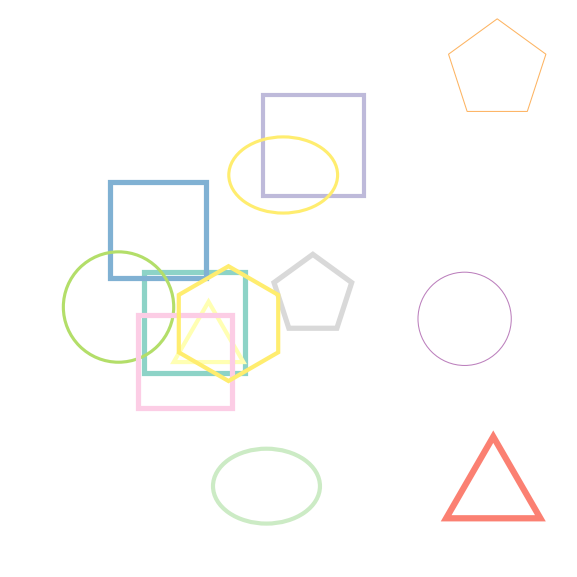[{"shape": "square", "thickness": 2.5, "radius": 0.44, "center": [0.337, 0.441]}, {"shape": "triangle", "thickness": 2, "radius": 0.35, "center": [0.361, 0.407]}, {"shape": "square", "thickness": 2, "radius": 0.44, "center": [0.542, 0.747]}, {"shape": "triangle", "thickness": 3, "radius": 0.47, "center": [0.854, 0.149]}, {"shape": "square", "thickness": 2.5, "radius": 0.41, "center": [0.274, 0.601]}, {"shape": "pentagon", "thickness": 0.5, "radius": 0.44, "center": [0.861, 0.878]}, {"shape": "circle", "thickness": 1.5, "radius": 0.48, "center": [0.205, 0.467]}, {"shape": "square", "thickness": 2.5, "radius": 0.41, "center": [0.321, 0.373]}, {"shape": "pentagon", "thickness": 2.5, "radius": 0.35, "center": [0.542, 0.488]}, {"shape": "circle", "thickness": 0.5, "radius": 0.4, "center": [0.805, 0.447]}, {"shape": "oval", "thickness": 2, "radius": 0.46, "center": [0.461, 0.157]}, {"shape": "oval", "thickness": 1.5, "radius": 0.47, "center": [0.49, 0.696]}, {"shape": "hexagon", "thickness": 2, "radius": 0.5, "center": [0.396, 0.439]}]